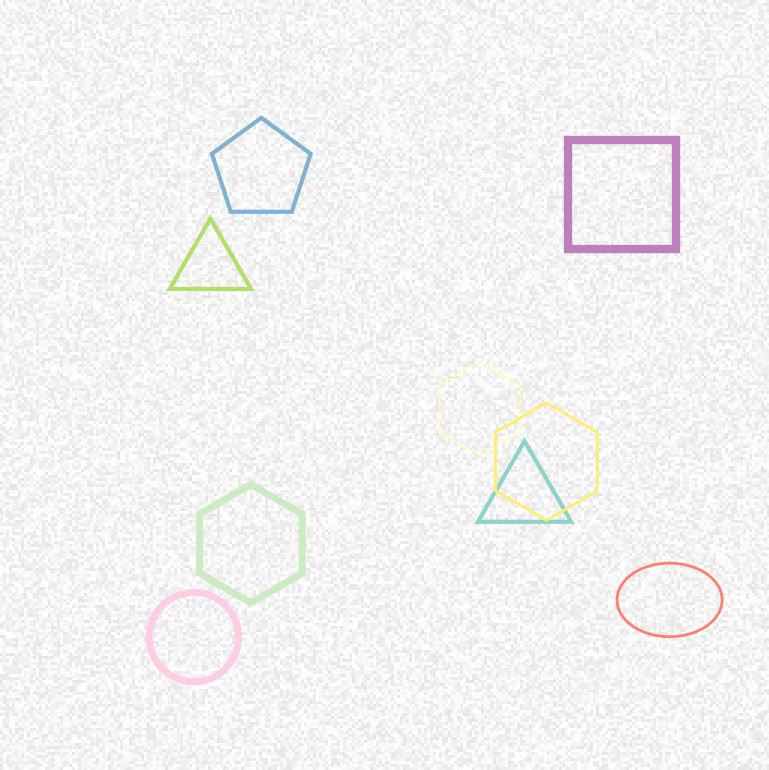[{"shape": "triangle", "thickness": 1.5, "radius": 0.35, "center": [0.681, 0.357]}, {"shape": "hexagon", "thickness": 0.5, "radius": 0.3, "center": [0.623, 0.469]}, {"shape": "oval", "thickness": 1, "radius": 0.34, "center": [0.87, 0.221]}, {"shape": "pentagon", "thickness": 1.5, "radius": 0.34, "center": [0.339, 0.779]}, {"shape": "triangle", "thickness": 1.5, "radius": 0.31, "center": [0.273, 0.655]}, {"shape": "circle", "thickness": 2.5, "radius": 0.29, "center": [0.252, 0.173]}, {"shape": "square", "thickness": 3, "radius": 0.35, "center": [0.808, 0.748]}, {"shape": "hexagon", "thickness": 2.5, "radius": 0.38, "center": [0.326, 0.294]}, {"shape": "hexagon", "thickness": 1, "radius": 0.38, "center": [0.71, 0.401]}]